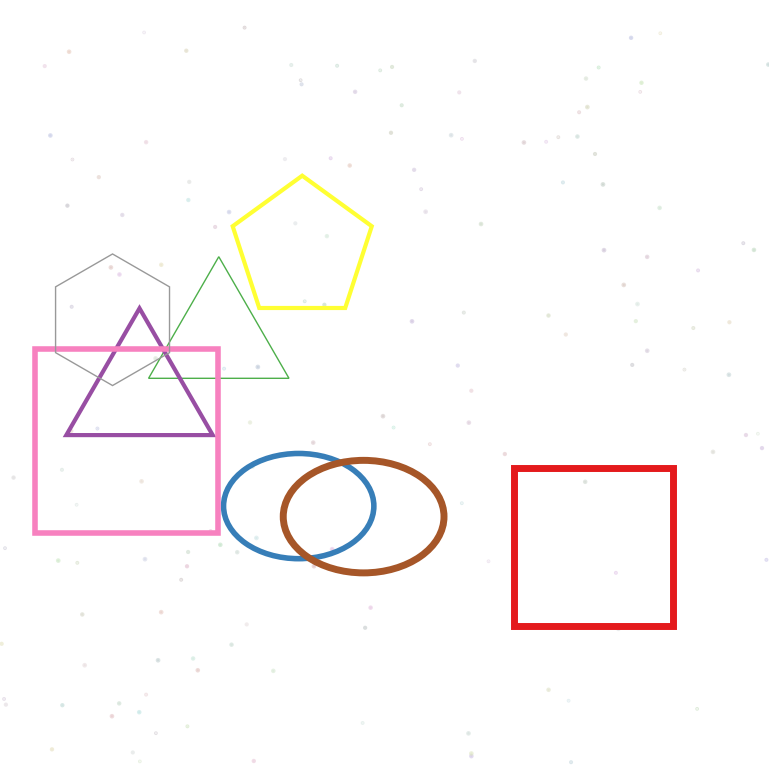[{"shape": "square", "thickness": 2.5, "radius": 0.51, "center": [0.771, 0.289]}, {"shape": "oval", "thickness": 2, "radius": 0.49, "center": [0.388, 0.343]}, {"shape": "triangle", "thickness": 0.5, "radius": 0.53, "center": [0.284, 0.561]}, {"shape": "triangle", "thickness": 1.5, "radius": 0.55, "center": [0.181, 0.49]}, {"shape": "pentagon", "thickness": 1.5, "radius": 0.47, "center": [0.393, 0.677]}, {"shape": "oval", "thickness": 2.5, "radius": 0.52, "center": [0.472, 0.329]}, {"shape": "square", "thickness": 2, "radius": 0.6, "center": [0.164, 0.427]}, {"shape": "hexagon", "thickness": 0.5, "radius": 0.43, "center": [0.146, 0.585]}]